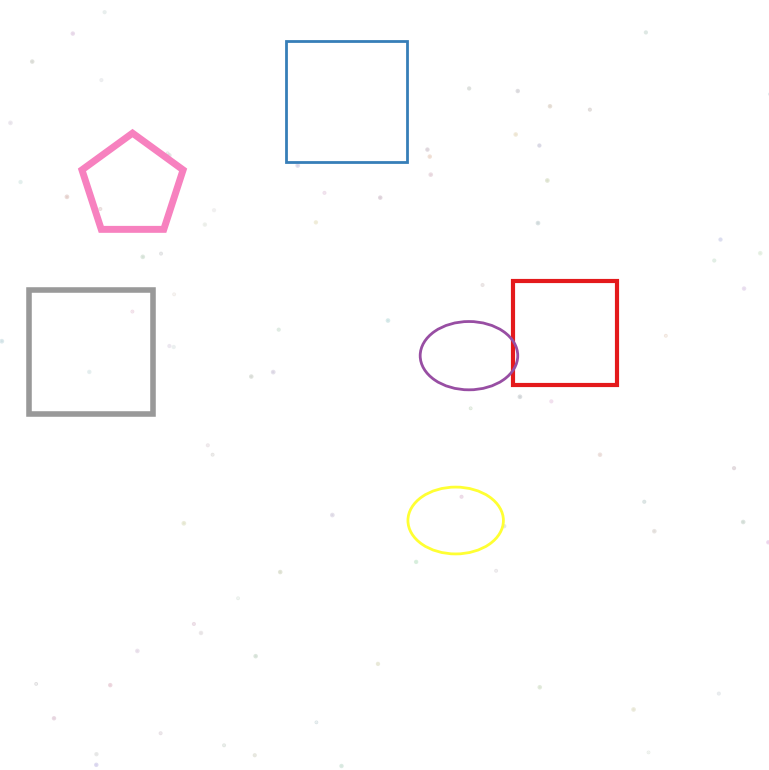[{"shape": "square", "thickness": 1.5, "radius": 0.34, "center": [0.734, 0.567]}, {"shape": "square", "thickness": 1, "radius": 0.39, "center": [0.45, 0.868]}, {"shape": "oval", "thickness": 1, "radius": 0.32, "center": [0.609, 0.538]}, {"shape": "oval", "thickness": 1, "radius": 0.31, "center": [0.592, 0.324]}, {"shape": "pentagon", "thickness": 2.5, "radius": 0.35, "center": [0.172, 0.758]}, {"shape": "square", "thickness": 2, "radius": 0.4, "center": [0.118, 0.543]}]